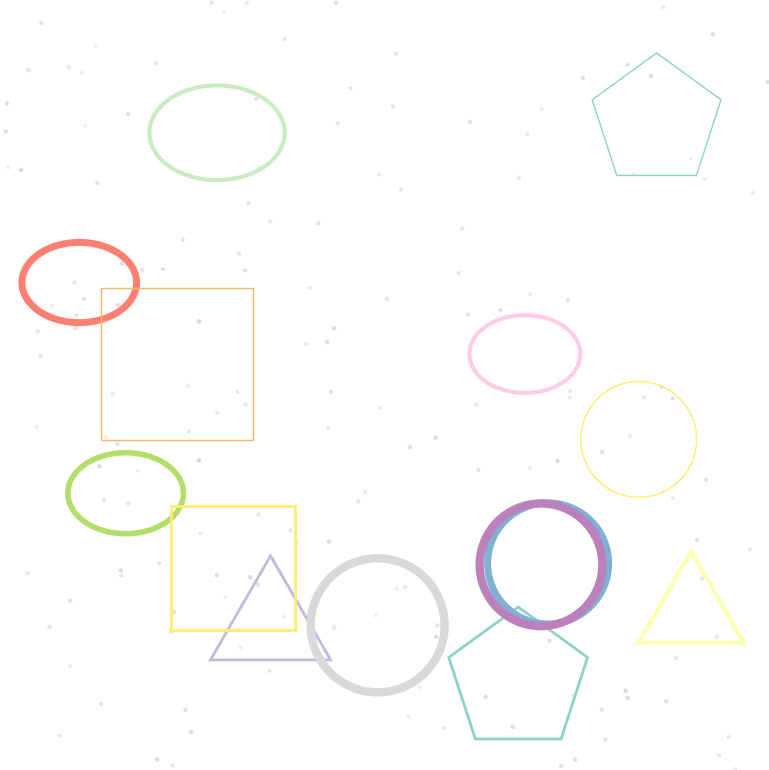[{"shape": "pentagon", "thickness": 1, "radius": 0.47, "center": [0.673, 0.117]}, {"shape": "pentagon", "thickness": 0.5, "radius": 0.44, "center": [0.853, 0.843]}, {"shape": "triangle", "thickness": 1.5, "radius": 0.4, "center": [0.898, 0.205]}, {"shape": "triangle", "thickness": 1, "radius": 0.45, "center": [0.351, 0.188]}, {"shape": "oval", "thickness": 2.5, "radius": 0.37, "center": [0.103, 0.633]}, {"shape": "circle", "thickness": 2.5, "radius": 0.39, "center": [0.712, 0.268]}, {"shape": "square", "thickness": 0.5, "radius": 0.49, "center": [0.23, 0.527]}, {"shape": "oval", "thickness": 2, "radius": 0.38, "center": [0.163, 0.359]}, {"shape": "oval", "thickness": 1.5, "radius": 0.36, "center": [0.682, 0.54]}, {"shape": "circle", "thickness": 3, "radius": 0.44, "center": [0.49, 0.188]}, {"shape": "circle", "thickness": 3, "radius": 0.4, "center": [0.703, 0.266]}, {"shape": "oval", "thickness": 1.5, "radius": 0.44, "center": [0.282, 0.828]}, {"shape": "square", "thickness": 1, "radius": 0.4, "center": [0.303, 0.263]}, {"shape": "circle", "thickness": 0.5, "radius": 0.38, "center": [0.829, 0.429]}]